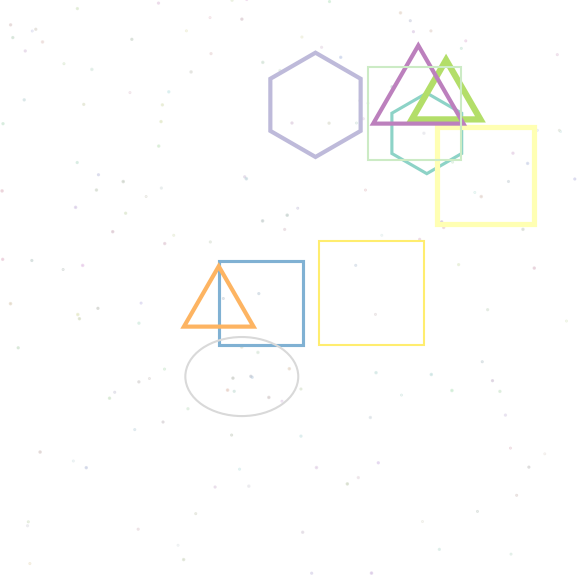[{"shape": "hexagon", "thickness": 1.5, "radius": 0.35, "center": [0.739, 0.768]}, {"shape": "square", "thickness": 2.5, "radius": 0.42, "center": [0.841, 0.695]}, {"shape": "hexagon", "thickness": 2, "radius": 0.45, "center": [0.546, 0.818]}, {"shape": "square", "thickness": 1.5, "radius": 0.37, "center": [0.452, 0.474]}, {"shape": "triangle", "thickness": 2, "radius": 0.35, "center": [0.379, 0.468]}, {"shape": "triangle", "thickness": 3, "radius": 0.34, "center": [0.772, 0.827]}, {"shape": "oval", "thickness": 1, "radius": 0.49, "center": [0.419, 0.347]}, {"shape": "triangle", "thickness": 2, "radius": 0.45, "center": [0.724, 0.83]}, {"shape": "square", "thickness": 1, "radius": 0.4, "center": [0.717, 0.803]}, {"shape": "square", "thickness": 1, "radius": 0.45, "center": [0.643, 0.492]}]